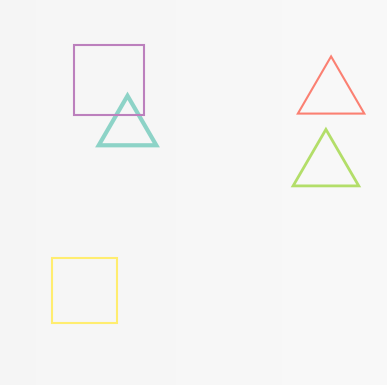[{"shape": "triangle", "thickness": 3, "radius": 0.43, "center": [0.329, 0.666]}, {"shape": "triangle", "thickness": 1.5, "radius": 0.49, "center": [0.854, 0.754]}, {"shape": "triangle", "thickness": 2, "radius": 0.49, "center": [0.841, 0.566]}, {"shape": "square", "thickness": 1.5, "radius": 0.45, "center": [0.282, 0.792]}, {"shape": "square", "thickness": 1.5, "radius": 0.42, "center": [0.218, 0.246]}]